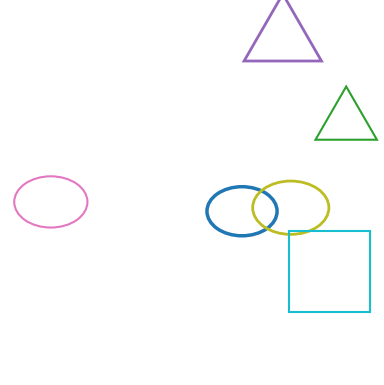[{"shape": "oval", "thickness": 2.5, "radius": 0.46, "center": [0.629, 0.451]}, {"shape": "triangle", "thickness": 1.5, "radius": 0.46, "center": [0.899, 0.683]}, {"shape": "triangle", "thickness": 2, "radius": 0.58, "center": [0.734, 0.9]}, {"shape": "oval", "thickness": 1.5, "radius": 0.48, "center": [0.132, 0.476]}, {"shape": "oval", "thickness": 2, "radius": 0.49, "center": [0.755, 0.46]}, {"shape": "square", "thickness": 1.5, "radius": 0.53, "center": [0.857, 0.295]}]